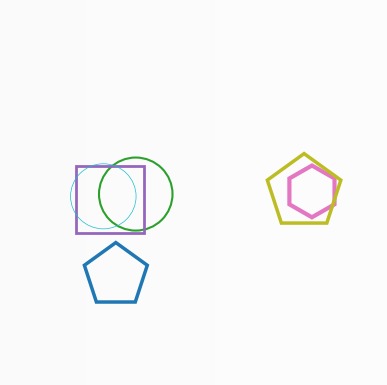[{"shape": "pentagon", "thickness": 2.5, "radius": 0.43, "center": [0.299, 0.285]}, {"shape": "circle", "thickness": 1.5, "radius": 0.47, "center": [0.35, 0.496]}, {"shape": "square", "thickness": 2, "radius": 0.44, "center": [0.285, 0.482]}, {"shape": "hexagon", "thickness": 3, "radius": 0.34, "center": [0.805, 0.503]}, {"shape": "pentagon", "thickness": 2.5, "radius": 0.5, "center": [0.785, 0.501]}, {"shape": "circle", "thickness": 0.5, "radius": 0.42, "center": [0.267, 0.49]}]